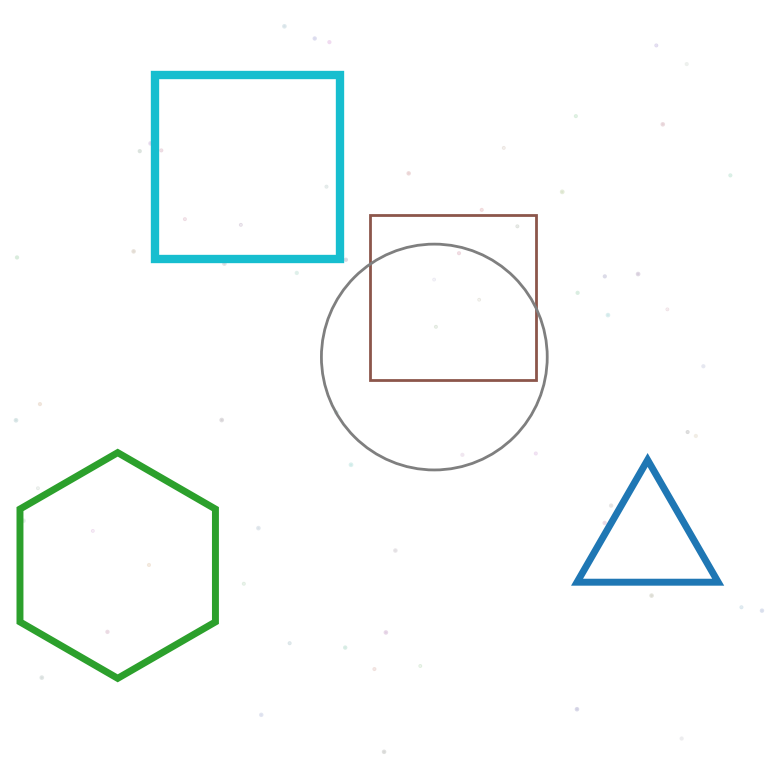[{"shape": "triangle", "thickness": 2.5, "radius": 0.53, "center": [0.841, 0.297]}, {"shape": "hexagon", "thickness": 2.5, "radius": 0.73, "center": [0.153, 0.266]}, {"shape": "square", "thickness": 1, "radius": 0.54, "center": [0.588, 0.613]}, {"shape": "circle", "thickness": 1, "radius": 0.73, "center": [0.564, 0.536]}, {"shape": "square", "thickness": 3, "radius": 0.6, "center": [0.321, 0.783]}]